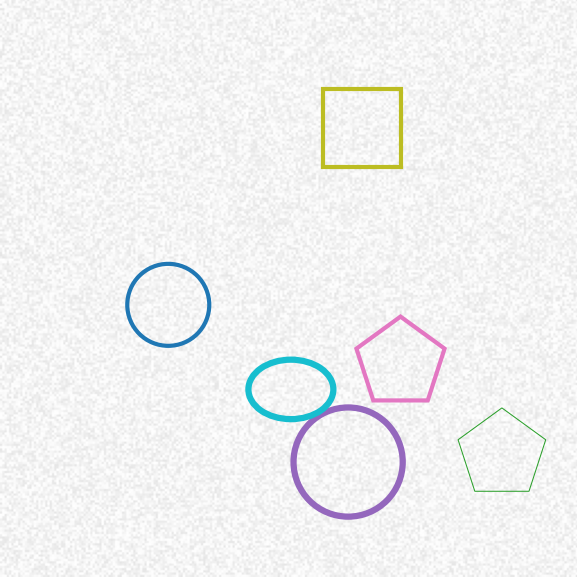[{"shape": "circle", "thickness": 2, "radius": 0.35, "center": [0.291, 0.471]}, {"shape": "pentagon", "thickness": 0.5, "radius": 0.4, "center": [0.869, 0.213]}, {"shape": "circle", "thickness": 3, "radius": 0.47, "center": [0.603, 0.199]}, {"shape": "pentagon", "thickness": 2, "radius": 0.4, "center": [0.694, 0.371]}, {"shape": "square", "thickness": 2, "radius": 0.34, "center": [0.627, 0.778]}, {"shape": "oval", "thickness": 3, "radius": 0.37, "center": [0.504, 0.325]}]